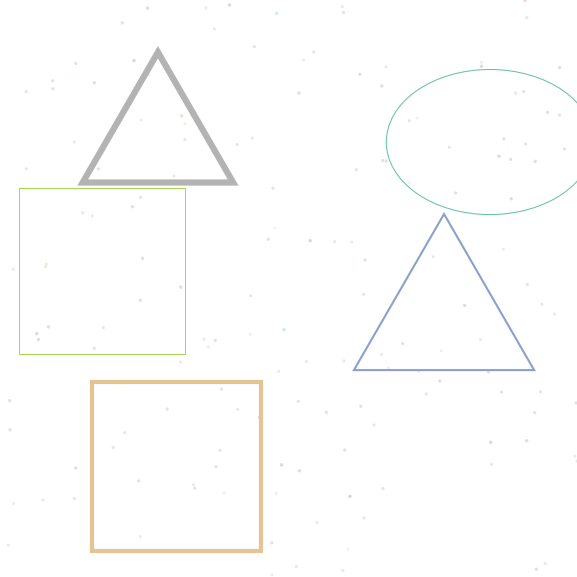[{"shape": "oval", "thickness": 0.5, "radius": 0.9, "center": [0.848, 0.753]}, {"shape": "triangle", "thickness": 1, "radius": 0.9, "center": [0.769, 0.448]}, {"shape": "square", "thickness": 0.5, "radius": 0.72, "center": [0.177, 0.53]}, {"shape": "square", "thickness": 2, "radius": 0.73, "center": [0.305, 0.192]}, {"shape": "triangle", "thickness": 3, "radius": 0.75, "center": [0.273, 0.758]}]